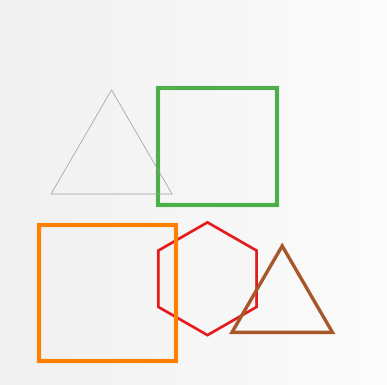[{"shape": "hexagon", "thickness": 2, "radius": 0.73, "center": [0.535, 0.276]}, {"shape": "square", "thickness": 3, "radius": 0.76, "center": [0.561, 0.619]}, {"shape": "square", "thickness": 3, "radius": 0.89, "center": [0.278, 0.239]}, {"shape": "triangle", "thickness": 2.5, "radius": 0.75, "center": [0.728, 0.212]}, {"shape": "triangle", "thickness": 0.5, "radius": 0.9, "center": [0.288, 0.586]}]